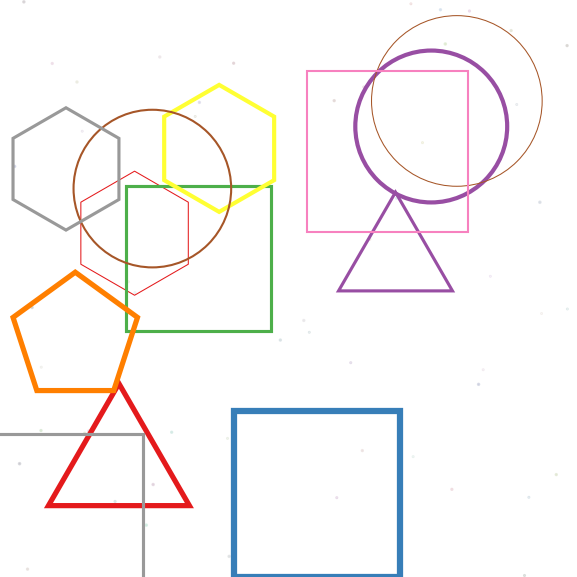[{"shape": "triangle", "thickness": 2.5, "radius": 0.7, "center": [0.206, 0.194]}, {"shape": "hexagon", "thickness": 0.5, "radius": 0.54, "center": [0.233, 0.595]}, {"shape": "square", "thickness": 3, "radius": 0.72, "center": [0.549, 0.144]}, {"shape": "square", "thickness": 1.5, "radius": 0.63, "center": [0.343, 0.552]}, {"shape": "circle", "thickness": 2, "radius": 0.66, "center": [0.747, 0.78]}, {"shape": "triangle", "thickness": 1.5, "radius": 0.57, "center": [0.685, 0.552]}, {"shape": "pentagon", "thickness": 2.5, "radius": 0.57, "center": [0.13, 0.414]}, {"shape": "hexagon", "thickness": 2, "radius": 0.55, "center": [0.38, 0.742]}, {"shape": "circle", "thickness": 0.5, "radius": 0.74, "center": [0.791, 0.824]}, {"shape": "circle", "thickness": 1, "radius": 0.68, "center": [0.264, 0.673]}, {"shape": "square", "thickness": 1, "radius": 0.69, "center": [0.671, 0.736]}, {"shape": "hexagon", "thickness": 1.5, "radius": 0.53, "center": [0.114, 0.707]}, {"shape": "square", "thickness": 1.5, "radius": 0.7, "center": [0.107, 0.107]}]